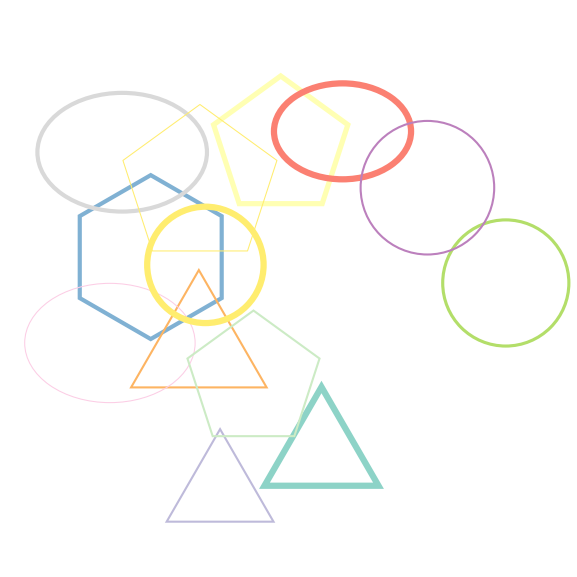[{"shape": "triangle", "thickness": 3, "radius": 0.57, "center": [0.557, 0.215]}, {"shape": "pentagon", "thickness": 2.5, "radius": 0.61, "center": [0.486, 0.745]}, {"shape": "triangle", "thickness": 1, "radius": 0.53, "center": [0.381, 0.149]}, {"shape": "oval", "thickness": 3, "radius": 0.59, "center": [0.593, 0.772]}, {"shape": "hexagon", "thickness": 2, "radius": 0.71, "center": [0.261, 0.554]}, {"shape": "triangle", "thickness": 1, "radius": 0.68, "center": [0.344, 0.396]}, {"shape": "circle", "thickness": 1.5, "radius": 0.55, "center": [0.876, 0.509]}, {"shape": "oval", "thickness": 0.5, "radius": 0.74, "center": [0.19, 0.405]}, {"shape": "oval", "thickness": 2, "radius": 0.73, "center": [0.212, 0.736]}, {"shape": "circle", "thickness": 1, "radius": 0.58, "center": [0.74, 0.674]}, {"shape": "pentagon", "thickness": 1, "radius": 0.6, "center": [0.439, 0.341]}, {"shape": "circle", "thickness": 3, "radius": 0.5, "center": [0.356, 0.54]}, {"shape": "pentagon", "thickness": 0.5, "radius": 0.7, "center": [0.346, 0.678]}]